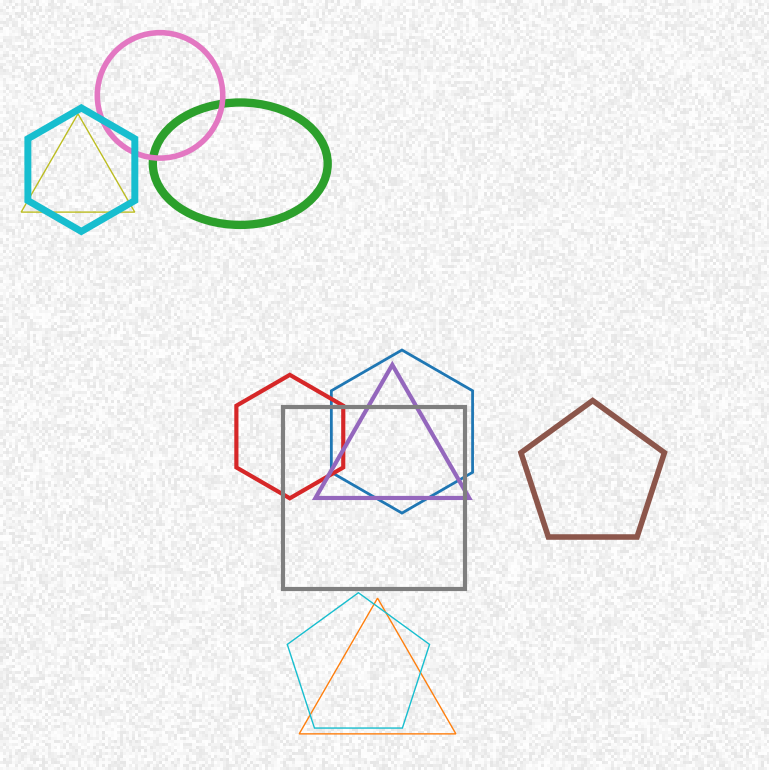[{"shape": "hexagon", "thickness": 1, "radius": 0.53, "center": [0.522, 0.44]}, {"shape": "triangle", "thickness": 0.5, "radius": 0.59, "center": [0.49, 0.106]}, {"shape": "oval", "thickness": 3, "radius": 0.57, "center": [0.312, 0.787]}, {"shape": "hexagon", "thickness": 1.5, "radius": 0.4, "center": [0.376, 0.433]}, {"shape": "triangle", "thickness": 1.5, "radius": 0.58, "center": [0.51, 0.411]}, {"shape": "pentagon", "thickness": 2, "radius": 0.49, "center": [0.77, 0.382]}, {"shape": "circle", "thickness": 2, "radius": 0.41, "center": [0.208, 0.876]}, {"shape": "square", "thickness": 1.5, "radius": 0.59, "center": [0.486, 0.353]}, {"shape": "triangle", "thickness": 0.5, "radius": 0.43, "center": [0.101, 0.767]}, {"shape": "hexagon", "thickness": 2.5, "radius": 0.4, "center": [0.106, 0.78]}, {"shape": "pentagon", "thickness": 0.5, "radius": 0.49, "center": [0.465, 0.133]}]